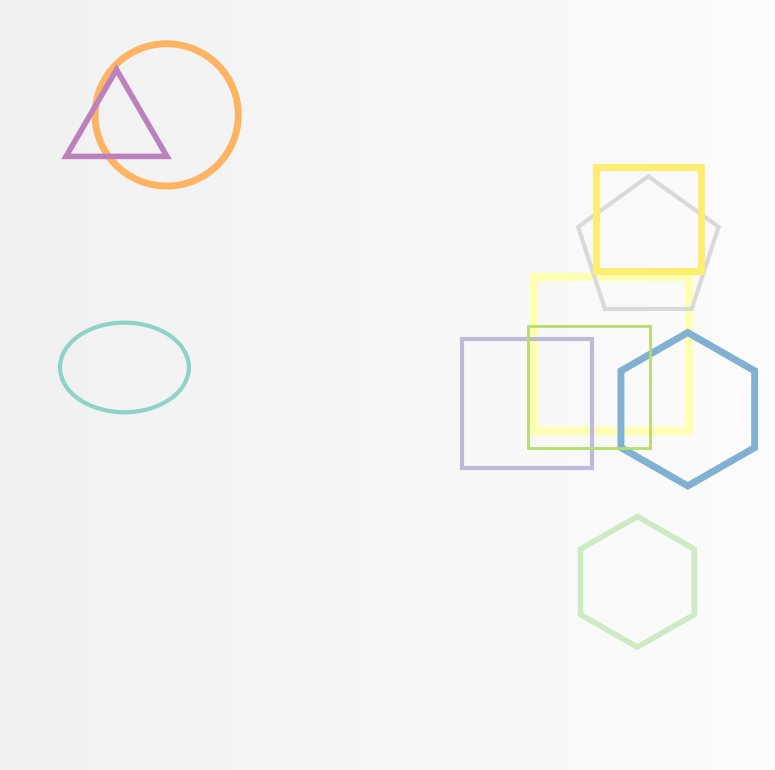[{"shape": "oval", "thickness": 1.5, "radius": 0.42, "center": [0.161, 0.523]}, {"shape": "square", "thickness": 3, "radius": 0.5, "center": [0.789, 0.54]}, {"shape": "square", "thickness": 1.5, "radius": 0.42, "center": [0.68, 0.476]}, {"shape": "hexagon", "thickness": 2.5, "radius": 0.5, "center": [0.887, 0.469]}, {"shape": "circle", "thickness": 2.5, "radius": 0.46, "center": [0.215, 0.851]}, {"shape": "square", "thickness": 1, "radius": 0.39, "center": [0.76, 0.498]}, {"shape": "pentagon", "thickness": 1.5, "radius": 0.48, "center": [0.837, 0.676]}, {"shape": "triangle", "thickness": 2, "radius": 0.38, "center": [0.15, 0.834]}, {"shape": "hexagon", "thickness": 2, "radius": 0.42, "center": [0.822, 0.244]}, {"shape": "square", "thickness": 2.5, "radius": 0.34, "center": [0.837, 0.715]}]